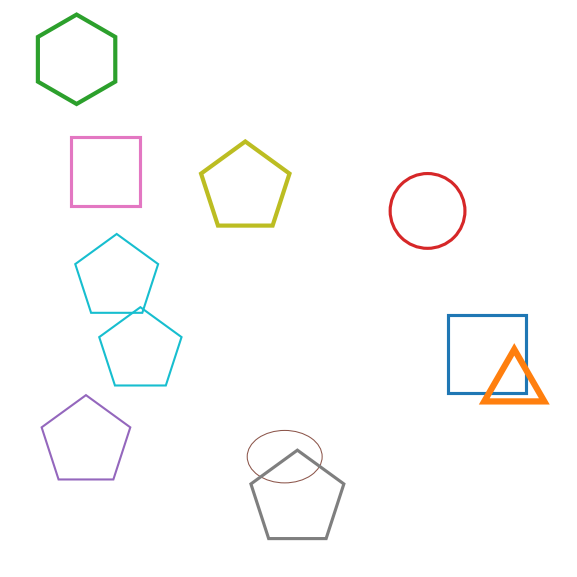[{"shape": "square", "thickness": 1.5, "radius": 0.34, "center": [0.843, 0.386]}, {"shape": "triangle", "thickness": 3, "radius": 0.3, "center": [0.891, 0.334]}, {"shape": "hexagon", "thickness": 2, "radius": 0.39, "center": [0.133, 0.896]}, {"shape": "circle", "thickness": 1.5, "radius": 0.32, "center": [0.74, 0.634]}, {"shape": "pentagon", "thickness": 1, "radius": 0.4, "center": [0.149, 0.234]}, {"shape": "oval", "thickness": 0.5, "radius": 0.32, "center": [0.493, 0.208]}, {"shape": "square", "thickness": 1.5, "radius": 0.3, "center": [0.183, 0.702]}, {"shape": "pentagon", "thickness": 1.5, "radius": 0.42, "center": [0.515, 0.135]}, {"shape": "pentagon", "thickness": 2, "radius": 0.4, "center": [0.425, 0.674]}, {"shape": "pentagon", "thickness": 1, "radius": 0.37, "center": [0.243, 0.392]}, {"shape": "pentagon", "thickness": 1, "radius": 0.38, "center": [0.202, 0.519]}]